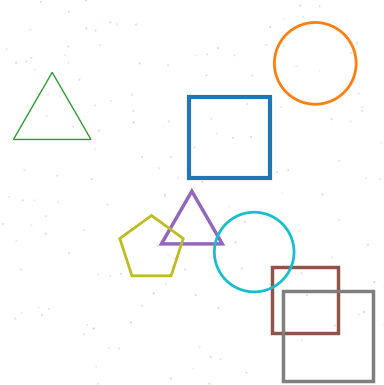[{"shape": "square", "thickness": 3, "radius": 0.52, "center": [0.596, 0.642]}, {"shape": "circle", "thickness": 2, "radius": 0.53, "center": [0.819, 0.835]}, {"shape": "triangle", "thickness": 1, "radius": 0.58, "center": [0.136, 0.696]}, {"shape": "triangle", "thickness": 2.5, "radius": 0.46, "center": [0.498, 0.412]}, {"shape": "square", "thickness": 2.5, "radius": 0.43, "center": [0.791, 0.222]}, {"shape": "square", "thickness": 2.5, "radius": 0.59, "center": [0.851, 0.126]}, {"shape": "pentagon", "thickness": 2, "radius": 0.43, "center": [0.394, 0.354]}, {"shape": "circle", "thickness": 2, "radius": 0.52, "center": [0.66, 0.345]}]